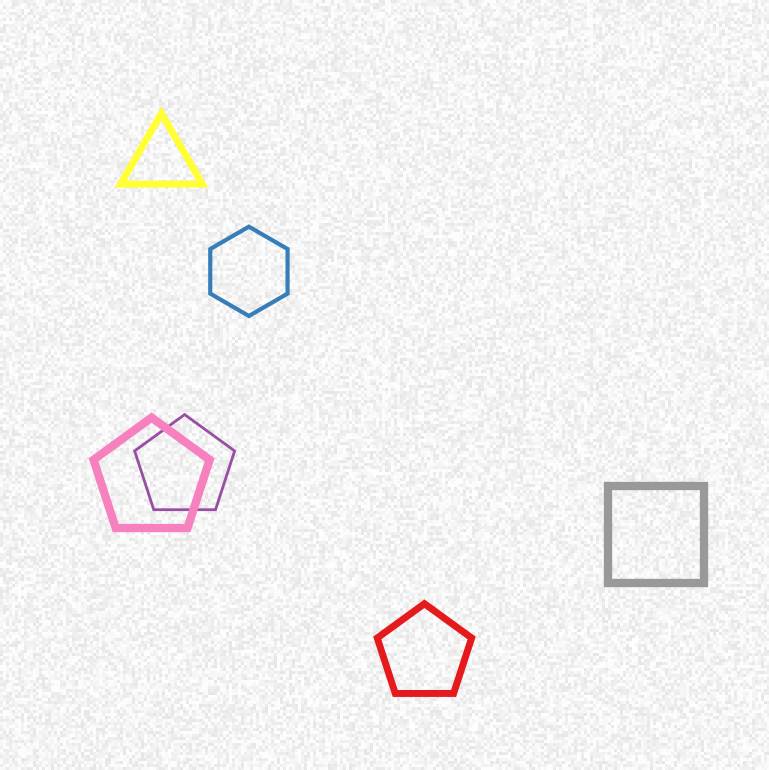[{"shape": "pentagon", "thickness": 2.5, "radius": 0.32, "center": [0.551, 0.152]}, {"shape": "hexagon", "thickness": 1.5, "radius": 0.29, "center": [0.323, 0.648]}, {"shape": "pentagon", "thickness": 1, "radius": 0.34, "center": [0.24, 0.393]}, {"shape": "triangle", "thickness": 2.5, "radius": 0.31, "center": [0.21, 0.792]}, {"shape": "pentagon", "thickness": 3, "radius": 0.4, "center": [0.197, 0.378]}, {"shape": "square", "thickness": 3, "radius": 0.31, "center": [0.852, 0.306]}]